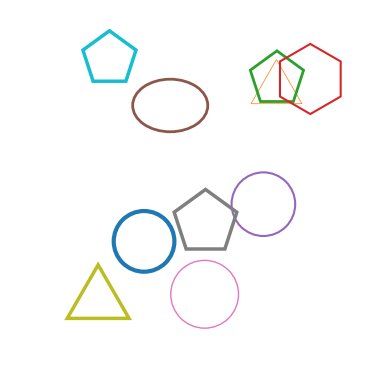[{"shape": "circle", "thickness": 3, "radius": 0.39, "center": [0.374, 0.373]}, {"shape": "triangle", "thickness": 0.5, "radius": 0.38, "center": [0.718, 0.769]}, {"shape": "pentagon", "thickness": 2, "radius": 0.36, "center": [0.719, 0.795]}, {"shape": "hexagon", "thickness": 1.5, "radius": 0.46, "center": [0.806, 0.795]}, {"shape": "circle", "thickness": 1.5, "radius": 0.41, "center": [0.684, 0.47]}, {"shape": "oval", "thickness": 2, "radius": 0.49, "center": [0.442, 0.726]}, {"shape": "circle", "thickness": 1, "radius": 0.44, "center": [0.532, 0.236]}, {"shape": "pentagon", "thickness": 2.5, "radius": 0.43, "center": [0.534, 0.422]}, {"shape": "triangle", "thickness": 2.5, "radius": 0.46, "center": [0.255, 0.219]}, {"shape": "pentagon", "thickness": 2.5, "radius": 0.36, "center": [0.284, 0.848]}]